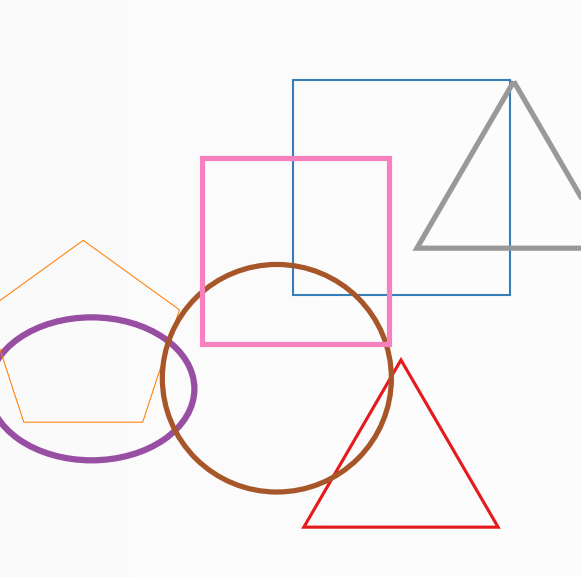[{"shape": "triangle", "thickness": 1.5, "radius": 0.96, "center": [0.69, 0.183]}, {"shape": "square", "thickness": 1, "radius": 0.93, "center": [0.69, 0.675]}, {"shape": "oval", "thickness": 3, "radius": 0.88, "center": [0.158, 0.326]}, {"shape": "pentagon", "thickness": 0.5, "radius": 0.87, "center": [0.143, 0.409]}, {"shape": "circle", "thickness": 2.5, "radius": 0.99, "center": [0.476, 0.344]}, {"shape": "square", "thickness": 2.5, "radius": 0.8, "center": [0.508, 0.564]}, {"shape": "triangle", "thickness": 2.5, "radius": 0.96, "center": [0.884, 0.666]}]